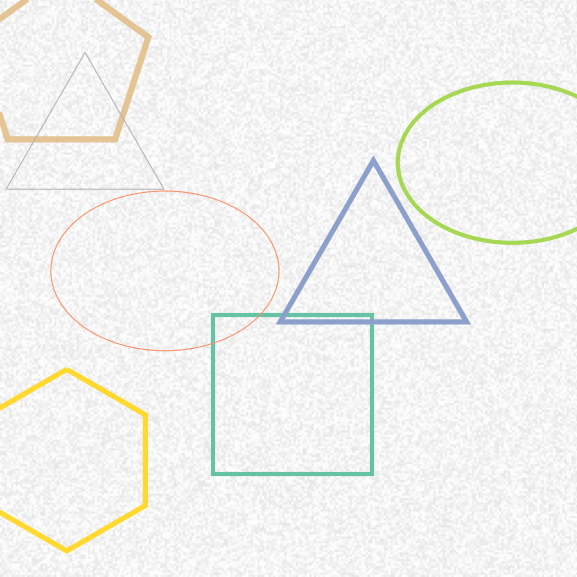[{"shape": "square", "thickness": 2, "radius": 0.69, "center": [0.507, 0.316]}, {"shape": "oval", "thickness": 0.5, "radius": 0.99, "center": [0.286, 0.53]}, {"shape": "triangle", "thickness": 2.5, "radius": 0.93, "center": [0.647, 0.535]}, {"shape": "oval", "thickness": 2, "radius": 0.99, "center": [0.887, 0.717]}, {"shape": "hexagon", "thickness": 2.5, "radius": 0.79, "center": [0.116, 0.202]}, {"shape": "pentagon", "thickness": 3, "radius": 0.79, "center": [0.106, 0.886]}, {"shape": "triangle", "thickness": 0.5, "radius": 0.79, "center": [0.147, 0.75]}]